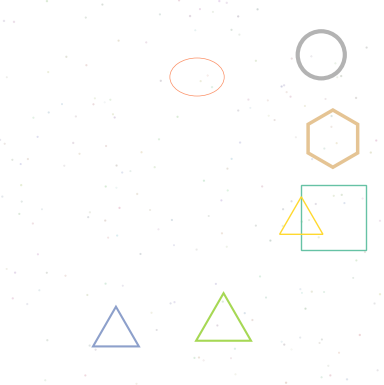[{"shape": "square", "thickness": 1, "radius": 0.42, "center": [0.866, 0.436]}, {"shape": "oval", "thickness": 0.5, "radius": 0.35, "center": [0.512, 0.8]}, {"shape": "triangle", "thickness": 1.5, "radius": 0.34, "center": [0.301, 0.135]}, {"shape": "triangle", "thickness": 1.5, "radius": 0.41, "center": [0.581, 0.156]}, {"shape": "triangle", "thickness": 1, "radius": 0.32, "center": [0.783, 0.424]}, {"shape": "hexagon", "thickness": 2.5, "radius": 0.37, "center": [0.865, 0.64]}, {"shape": "circle", "thickness": 3, "radius": 0.31, "center": [0.834, 0.858]}]